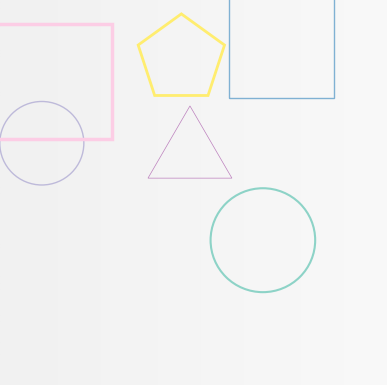[{"shape": "circle", "thickness": 1.5, "radius": 0.67, "center": [0.678, 0.376]}, {"shape": "circle", "thickness": 1, "radius": 0.54, "center": [0.108, 0.628]}, {"shape": "square", "thickness": 1, "radius": 0.68, "center": [0.727, 0.883]}, {"shape": "square", "thickness": 2.5, "radius": 0.75, "center": [0.139, 0.788]}, {"shape": "triangle", "thickness": 0.5, "radius": 0.63, "center": [0.49, 0.6]}, {"shape": "pentagon", "thickness": 2, "radius": 0.59, "center": [0.468, 0.847]}]